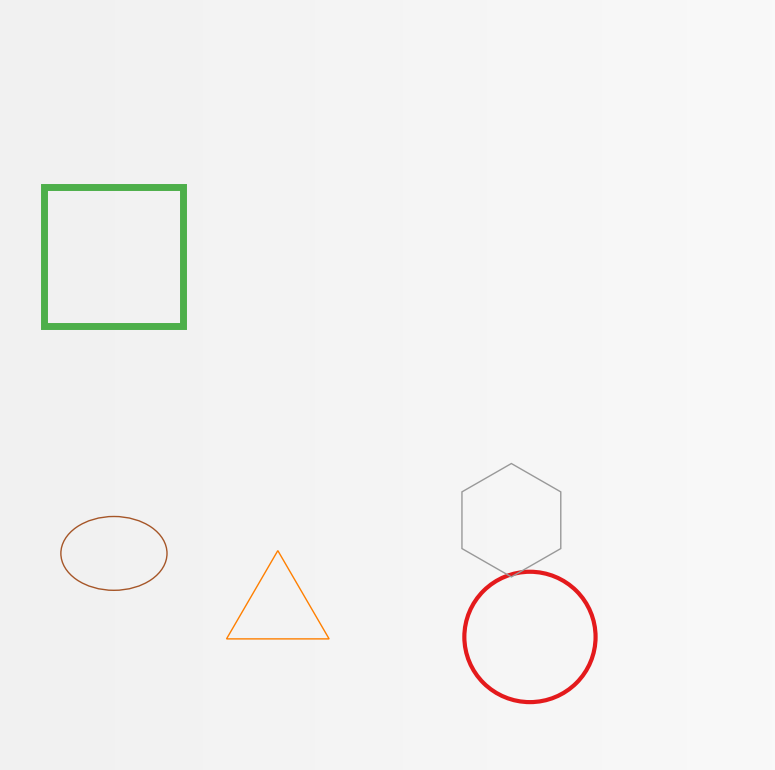[{"shape": "circle", "thickness": 1.5, "radius": 0.42, "center": [0.684, 0.173]}, {"shape": "square", "thickness": 2.5, "radius": 0.45, "center": [0.147, 0.667]}, {"shape": "triangle", "thickness": 0.5, "radius": 0.38, "center": [0.358, 0.208]}, {"shape": "oval", "thickness": 0.5, "radius": 0.34, "center": [0.147, 0.281]}, {"shape": "hexagon", "thickness": 0.5, "radius": 0.37, "center": [0.66, 0.324]}]